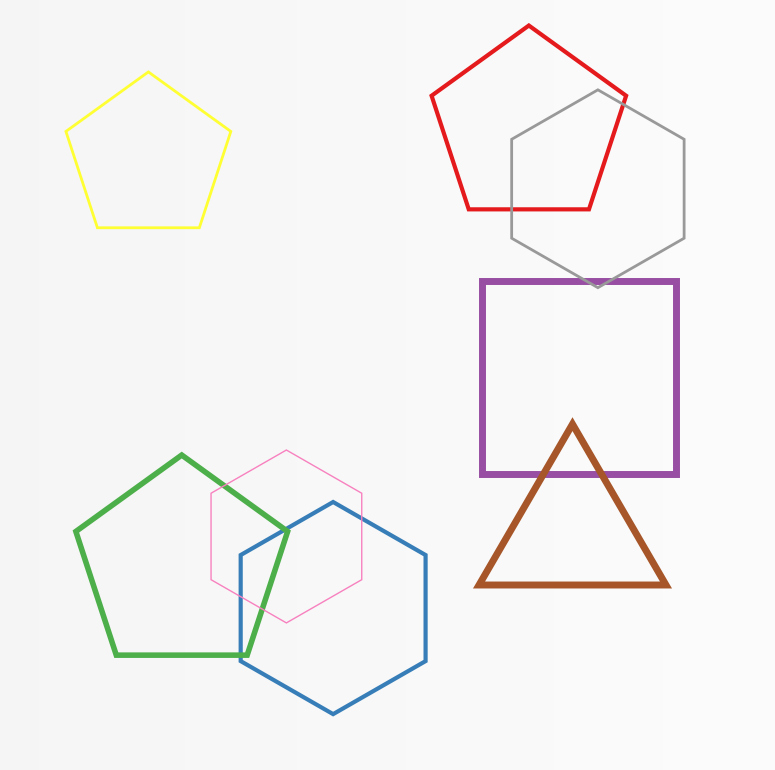[{"shape": "pentagon", "thickness": 1.5, "radius": 0.66, "center": [0.682, 0.835]}, {"shape": "hexagon", "thickness": 1.5, "radius": 0.69, "center": [0.43, 0.21]}, {"shape": "pentagon", "thickness": 2, "radius": 0.72, "center": [0.235, 0.265]}, {"shape": "square", "thickness": 2.5, "radius": 0.63, "center": [0.747, 0.51]}, {"shape": "pentagon", "thickness": 1, "radius": 0.56, "center": [0.191, 0.795]}, {"shape": "triangle", "thickness": 2.5, "radius": 0.7, "center": [0.739, 0.31]}, {"shape": "hexagon", "thickness": 0.5, "radius": 0.56, "center": [0.37, 0.303]}, {"shape": "hexagon", "thickness": 1, "radius": 0.64, "center": [0.771, 0.755]}]